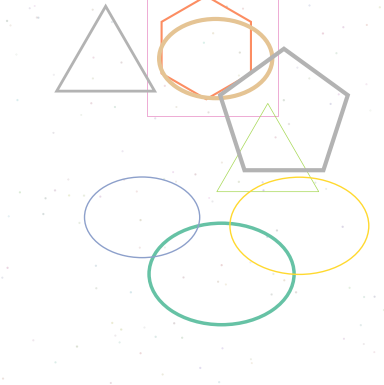[{"shape": "oval", "thickness": 2.5, "radius": 0.94, "center": [0.575, 0.288]}, {"shape": "hexagon", "thickness": 1.5, "radius": 0.67, "center": [0.536, 0.876]}, {"shape": "oval", "thickness": 1, "radius": 0.75, "center": [0.369, 0.436]}, {"shape": "square", "thickness": 0.5, "radius": 0.85, "center": [0.553, 0.869]}, {"shape": "triangle", "thickness": 0.5, "radius": 0.76, "center": [0.696, 0.579]}, {"shape": "oval", "thickness": 1, "radius": 0.9, "center": [0.778, 0.413]}, {"shape": "oval", "thickness": 3, "radius": 0.73, "center": [0.56, 0.848]}, {"shape": "pentagon", "thickness": 3, "radius": 0.87, "center": [0.738, 0.699]}, {"shape": "triangle", "thickness": 2, "radius": 0.73, "center": [0.274, 0.837]}]